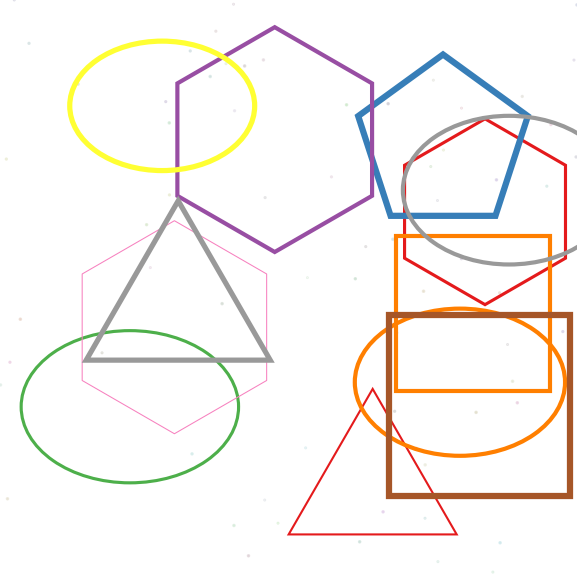[{"shape": "hexagon", "thickness": 1.5, "radius": 0.8, "center": [0.84, 0.633]}, {"shape": "triangle", "thickness": 1, "radius": 0.84, "center": [0.645, 0.158]}, {"shape": "pentagon", "thickness": 3, "radius": 0.77, "center": [0.767, 0.75]}, {"shape": "oval", "thickness": 1.5, "radius": 0.94, "center": [0.225, 0.295]}, {"shape": "hexagon", "thickness": 2, "radius": 0.97, "center": [0.476, 0.757]}, {"shape": "square", "thickness": 2, "radius": 0.67, "center": [0.819, 0.456]}, {"shape": "oval", "thickness": 2, "radius": 0.91, "center": [0.796, 0.337]}, {"shape": "oval", "thickness": 2.5, "radius": 0.8, "center": [0.281, 0.816]}, {"shape": "square", "thickness": 3, "radius": 0.78, "center": [0.83, 0.298]}, {"shape": "hexagon", "thickness": 0.5, "radius": 0.92, "center": [0.302, 0.433]}, {"shape": "oval", "thickness": 2, "radius": 0.92, "center": [0.882, 0.67]}, {"shape": "triangle", "thickness": 2.5, "radius": 0.92, "center": [0.309, 0.467]}]